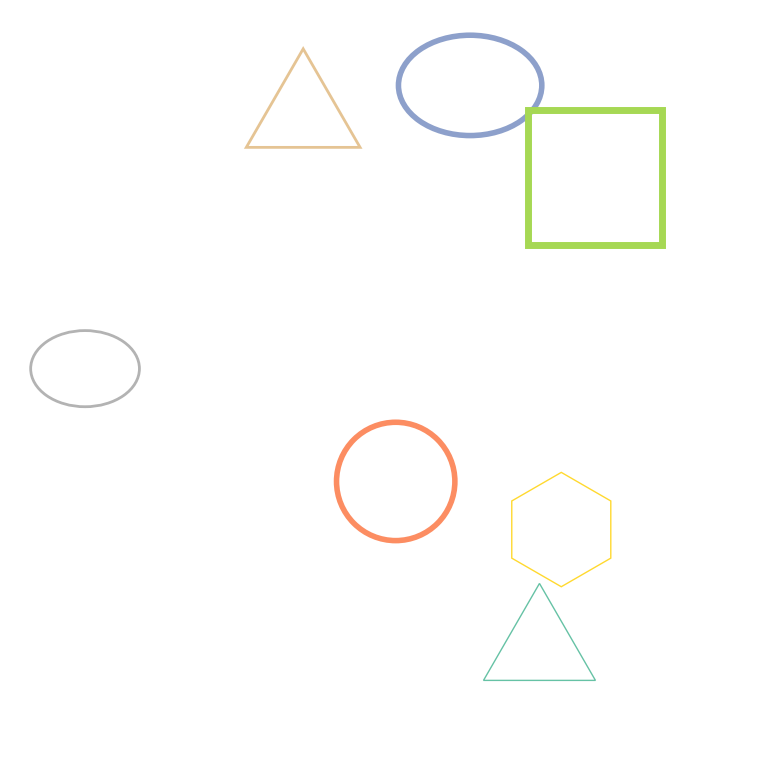[{"shape": "triangle", "thickness": 0.5, "radius": 0.42, "center": [0.701, 0.158]}, {"shape": "circle", "thickness": 2, "radius": 0.38, "center": [0.514, 0.375]}, {"shape": "oval", "thickness": 2, "radius": 0.47, "center": [0.611, 0.889]}, {"shape": "square", "thickness": 2.5, "radius": 0.44, "center": [0.773, 0.769]}, {"shape": "hexagon", "thickness": 0.5, "radius": 0.37, "center": [0.729, 0.312]}, {"shape": "triangle", "thickness": 1, "radius": 0.43, "center": [0.394, 0.851]}, {"shape": "oval", "thickness": 1, "radius": 0.35, "center": [0.11, 0.521]}]